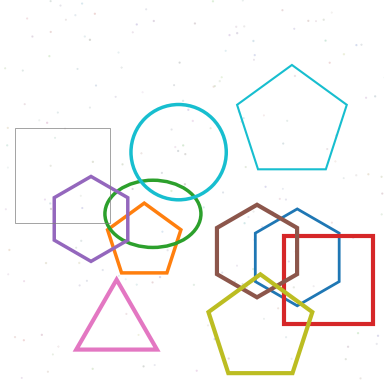[{"shape": "hexagon", "thickness": 2, "radius": 0.63, "center": [0.772, 0.332]}, {"shape": "pentagon", "thickness": 2.5, "radius": 0.5, "center": [0.375, 0.372]}, {"shape": "oval", "thickness": 2.5, "radius": 0.62, "center": [0.397, 0.445]}, {"shape": "square", "thickness": 3, "radius": 0.57, "center": [0.854, 0.273]}, {"shape": "hexagon", "thickness": 2.5, "radius": 0.55, "center": [0.236, 0.431]}, {"shape": "hexagon", "thickness": 3, "radius": 0.6, "center": [0.668, 0.348]}, {"shape": "triangle", "thickness": 3, "radius": 0.61, "center": [0.303, 0.153]}, {"shape": "square", "thickness": 0.5, "radius": 0.62, "center": [0.162, 0.543]}, {"shape": "pentagon", "thickness": 3, "radius": 0.71, "center": [0.676, 0.146]}, {"shape": "circle", "thickness": 2.5, "radius": 0.62, "center": [0.464, 0.605]}, {"shape": "pentagon", "thickness": 1.5, "radius": 0.75, "center": [0.758, 0.681]}]